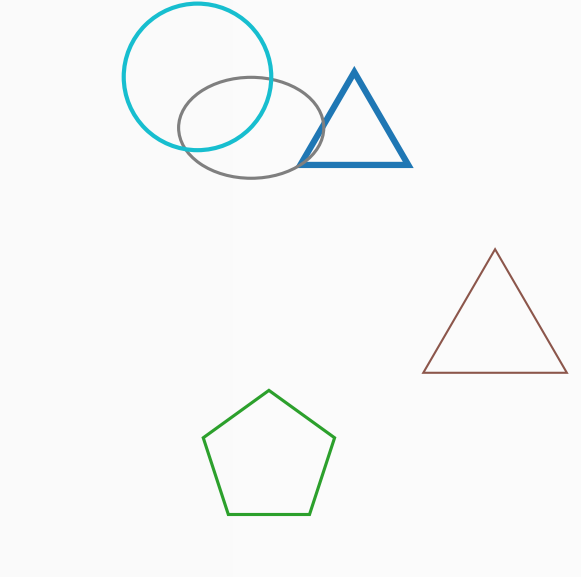[{"shape": "triangle", "thickness": 3, "radius": 0.54, "center": [0.61, 0.767]}, {"shape": "pentagon", "thickness": 1.5, "radius": 0.59, "center": [0.463, 0.204]}, {"shape": "triangle", "thickness": 1, "radius": 0.71, "center": [0.852, 0.425]}, {"shape": "oval", "thickness": 1.5, "radius": 0.62, "center": [0.432, 0.778]}, {"shape": "circle", "thickness": 2, "radius": 0.63, "center": [0.34, 0.866]}]